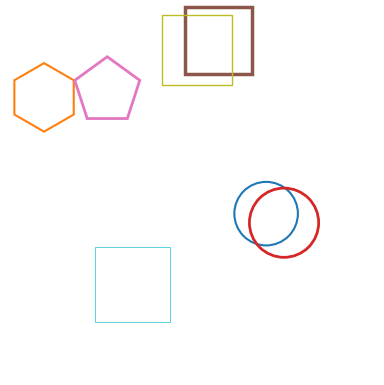[{"shape": "circle", "thickness": 1.5, "radius": 0.41, "center": [0.691, 0.445]}, {"shape": "hexagon", "thickness": 1.5, "radius": 0.45, "center": [0.114, 0.747]}, {"shape": "circle", "thickness": 2, "radius": 0.45, "center": [0.738, 0.422]}, {"shape": "square", "thickness": 2.5, "radius": 0.44, "center": [0.567, 0.894]}, {"shape": "pentagon", "thickness": 2, "radius": 0.44, "center": [0.279, 0.764]}, {"shape": "square", "thickness": 1, "radius": 0.45, "center": [0.512, 0.87]}, {"shape": "square", "thickness": 0.5, "radius": 0.49, "center": [0.344, 0.261]}]